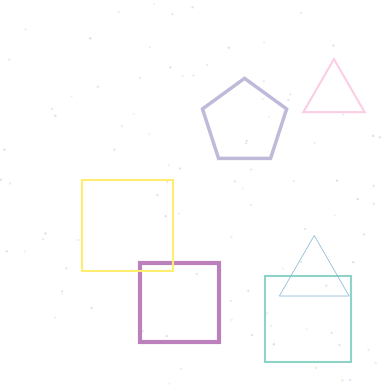[{"shape": "square", "thickness": 1.5, "radius": 0.56, "center": [0.8, 0.172]}, {"shape": "pentagon", "thickness": 2.5, "radius": 0.57, "center": [0.635, 0.682]}, {"shape": "triangle", "thickness": 0.5, "radius": 0.52, "center": [0.816, 0.284]}, {"shape": "triangle", "thickness": 1.5, "radius": 0.46, "center": [0.867, 0.755]}, {"shape": "square", "thickness": 3, "radius": 0.51, "center": [0.466, 0.215]}, {"shape": "square", "thickness": 1.5, "radius": 0.59, "center": [0.331, 0.414]}]